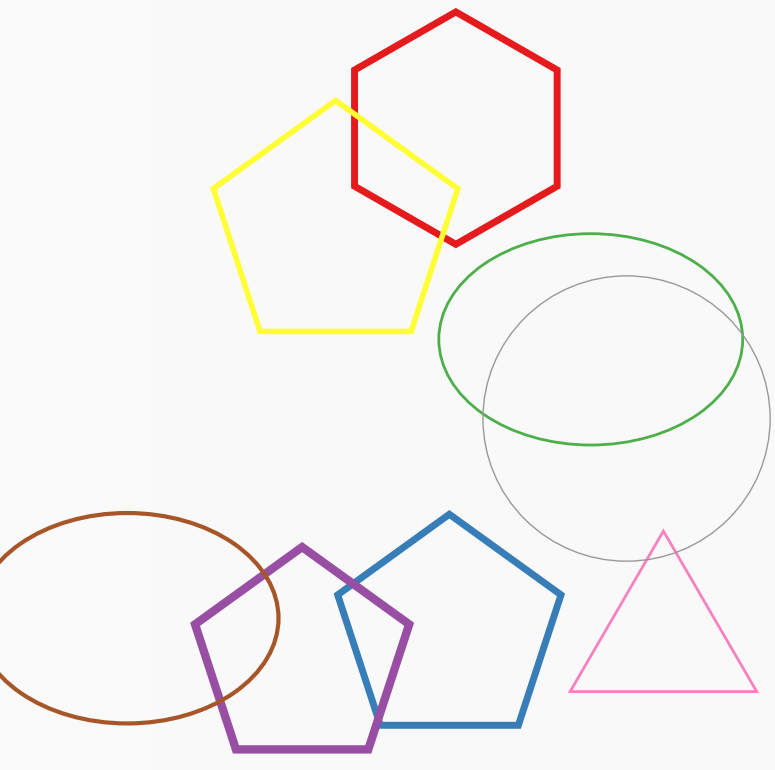[{"shape": "hexagon", "thickness": 2.5, "radius": 0.75, "center": [0.588, 0.834]}, {"shape": "pentagon", "thickness": 2.5, "radius": 0.76, "center": [0.58, 0.181]}, {"shape": "oval", "thickness": 1, "radius": 0.98, "center": [0.762, 0.559]}, {"shape": "pentagon", "thickness": 3, "radius": 0.73, "center": [0.39, 0.144]}, {"shape": "pentagon", "thickness": 2, "radius": 0.83, "center": [0.433, 0.704]}, {"shape": "oval", "thickness": 1.5, "radius": 0.98, "center": [0.164, 0.197]}, {"shape": "triangle", "thickness": 1, "radius": 0.69, "center": [0.856, 0.171]}, {"shape": "circle", "thickness": 0.5, "radius": 0.93, "center": [0.808, 0.456]}]